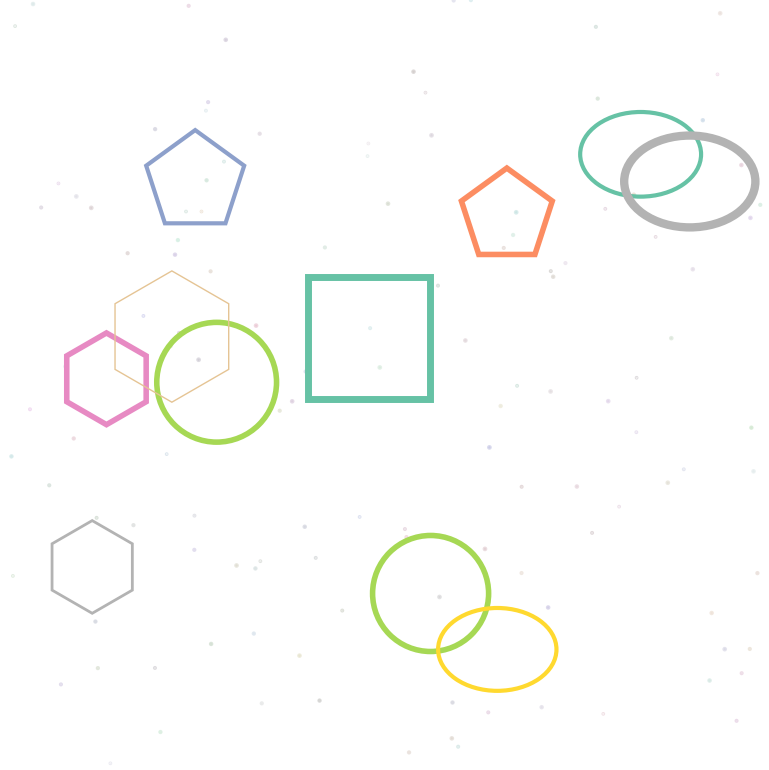[{"shape": "square", "thickness": 2.5, "radius": 0.4, "center": [0.479, 0.561]}, {"shape": "oval", "thickness": 1.5, "radius": 0.39, "center": [0.832, 0.8]}, {"shape": "pentagon", "thickness": 2, "radius": 0.31, "center": [0.658, 0.72]}, {"shape": "pentagon", "thickness": 1.5, "radius": 0.33, "center": [0.253, 0.764]}, {"shape": "hexagon", "thickness": 2, "radius": 0.3, "center": [0.138, 0.508]}, {"shape": "circle", "thickness": 2, "radius": 0.38, "center": [0.559, 0.229]}, {"shape": "circle", "thickness": 2, "radius": 0.39, "center": [0.281, 0.504]}, {"shape": "oval", "thickness": 1.5, "radius": 0.38, "center": [0.646, 0.157]}, {"shape": "hexagon", "thickness": 0.5, "radius": 0.43, "center": [0.223, 0.563]}, {"shape": "oval", "thickness": 3, "radius": 0.43, "center": [0.896, 0.764]}, {"shape": "hexagon", "thickness": 1, "radius": 0.3, "center": [0.12, 0.264]}]